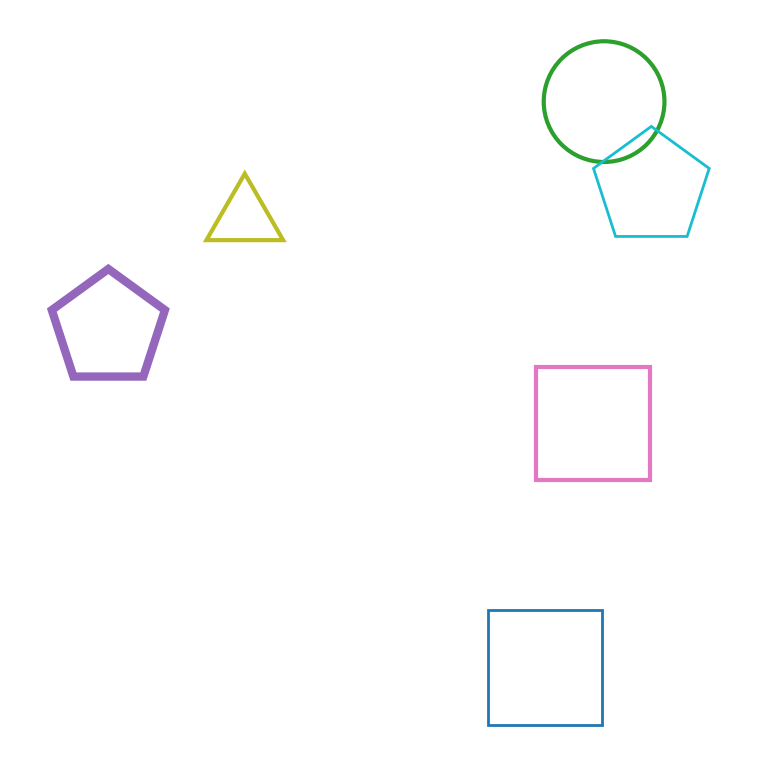[{"shape": "square", "thickness": 1, "radius": 0.37, "center": [0.707, 0.133]}, {"shape": "circle", "thickness": 1.5, "radius": 0.39, "center": [0.785, 0.868]}, {"shape": "pentagon", "thickness": 3, "radius": 0.39, "center": [0.141, 0.573]}, {"shape": "square", "thickness": 1.5, "radius": 0.37, "center": [0.77, 0.45]}, {"shape": "triangle", "thickness": 1.5, "radius": 0.29, "center": [0.318, 0.717]}, {"shape": "pentagon", "thickness": 1, "radius": 0.4, "center": [0.846, 0.757]}]